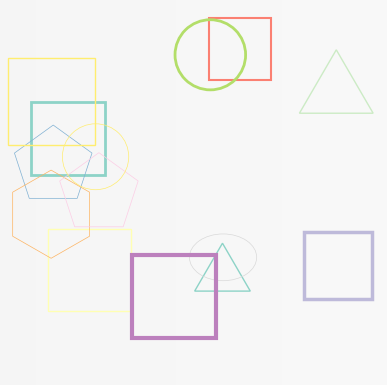[{"shape": "square", "thickness": 2, "radius": 0.47, "center": [0.176, 0.64]}, {"shape": "triangle", "thickness": 1, "radius": 0.41, "center": [0.574, 0.285]}, {"shape": "square", "thickness": 1, "radius": 0.53, "center": [0.232, 0.298]}, {"shape": "square", "thickness": 2.5, "radius": 0.44, "center": [0.872, 0.311]}, {"shape": "square", "thickness": 1.5, "radius": 0.4, "center": [0.62, 0.872]}, {"shape": "pentagon", "thickness": 0.5, "radius": 0.53, "center": [0.137, 0.57]}, {"shape": "hexagon", "thickness": 0.5, "radius": 0.57, "center": [0.132, 0.444]}, {"shape": "circle", "thickness": 2, "radius": 0.46, "center": [0.543, 0.858]}, {"shape": "pentagon", "thickness": 0.5, "radius": 0.53, "center": [0.255, 0.497]}, {"shape": "oval", "thickness": 0.5, "radius": 0.43, "center": [0.576, 0.332]}, {"shape": "square", "thickness": 3, "radius": 0.54, "center": [0.448, 0.231]}, {"shape": "triangle", "thickness": 1, "radius": 0.55, "center": [0.868, 0.761]}, {"shape": "square", "thickness": 1, "radius": 0.57, "center": [0.133, 0.737]}, {"shape": "circle", "thickness": 0.5, "radius": 0.43, "center": [0.247, 0.593]}]